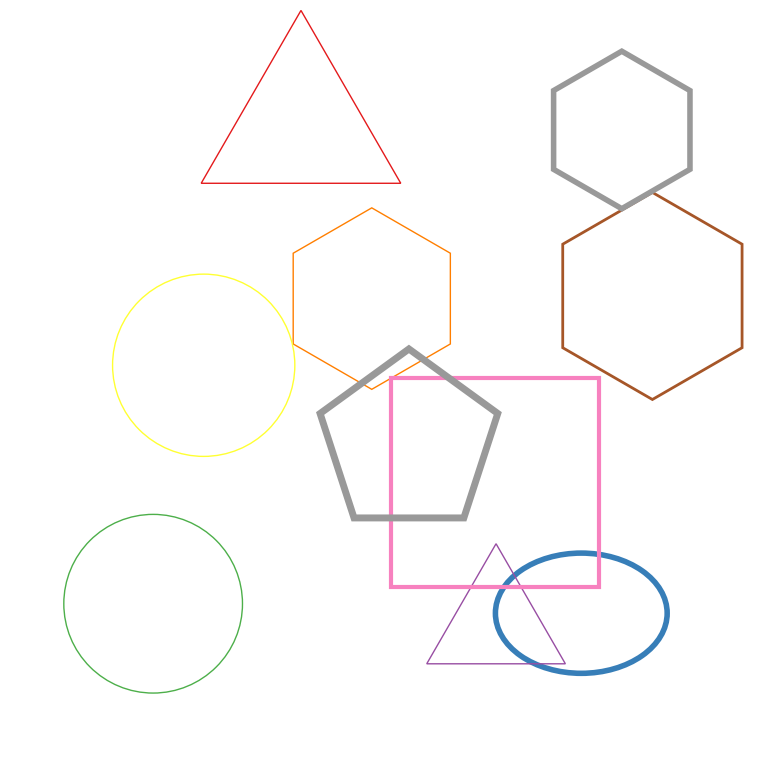[{"shape": "triangle", "thickness": 0.5, "radius": 0.75, "center": [0.391, 0.837]}, {"shape": "oval", "thickness": 2, "radius": 0.56, "center": [0.755, 0.204]}, {"shape": "circle", "thickness": 0.5, "radius": 0.58, "center": [0.199, 0.216]}, {"shape": "triangle", "thickness": 0.5, "radius": 0.52, "center": [0.644, 0.19]}, {"shape": "hexagon", "thickness": 0.5, "radius": 0.59, "center": [0.483, 0.612]}, {"shape": "circle", "thickness": 0.5, "radius": 0.59, "center": [0.265, 0.526]}, {"shape": "hexagon", "thickness": 1, "radius": 0.67, "center": [0.847, 0.616]}, {"shape": "square", "thickness": 1.5, "radius": 0.68, "center": [0.643, 0.373]}, {"shape": "pentagon", "thickness": 2.5, "radius": 0.61, "center": [0.531, 0.426]}, {"shape": "hexagon", "thickness": 2, "radius": 0.51, "center": [0.808, 0.831]}]